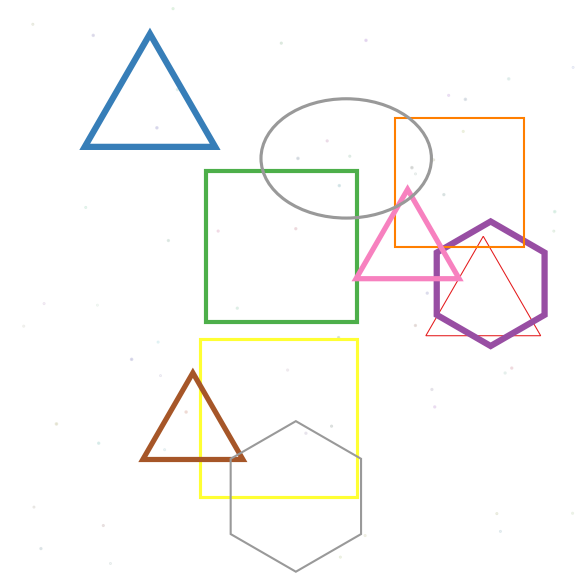[{"shape": "triangle", "thickness": 0.5, "radius": 0.57, "center": [0.837, 0.475]}, {"shape": "triangle", "thickness": 3, "radius": 0.65, "center": [0.26, 0.81]}, {"shape": "square", "thickness": 2, "radius": 0.65, "center": [0.488, 0.573]}, {"shape": "hexagon", "thickness": 3, "radius": 0.54, "center": [0.85, 0.508]}, {"shape": "square", "thickness": 1, "radius": 0.56, "center": [0.795, 0.684]}, {"shape": "square", "thickness": 1.5, "radius": 0.68, "center": [0.482, 0.276]}, {"shape": "triangle", "thickness": 2.5, "radius": 0.5, "center": [0.334, 0.254]}, {"shape": "triangle", "thickness": 2.5, "radius": 0.52, "center": [0.706, 0.568]}, {"shape": "hexagon", "thickness": 1, "radius": 0.65, "center": [0.512, 0.14]}, {"shape": "oval", "thickness": 1.5, "radius": 0.74, "center": [0.599, 0.725]}]